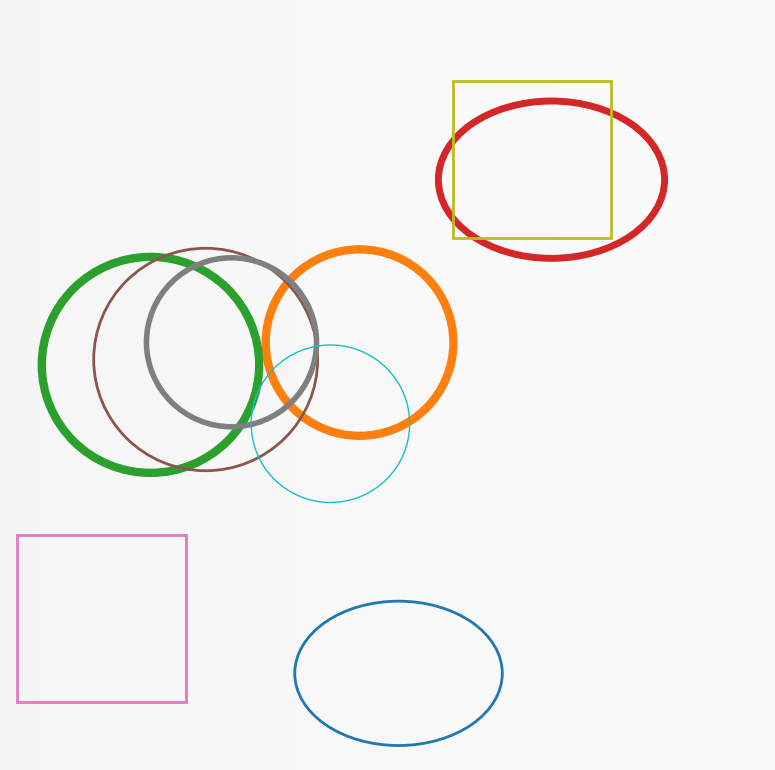[{"shape": "oval", "thickness": 1, "radius": 0.67, "center": [0.514, 0.126]}, {"shape": "circle", "thickness": 3, "radius": 0.61, "center": [0.464, 0.555]}, {"shape": "circle", "thickness": 3, "radius": 0.7, "center": [0.194, 0.526]}, {"shape": "oval", "thickness": 2.5, "radius": 0.73, "center": [0.712, 0.767]}, {"shape": "circle", "thickness": 1, "radius": 0.72, "center": [0.265, 0.533]}, {"shape": "square", "thickness": 1, "radius": 0.54, "center": [0.131, 0.197]}, {"shape": "circle", "thickness": 2, "radius": 0.55, "center": [0.299, 0.555]}, {"shape": "square", "thickness": 1, "radius": 0.51, "center": [0.686, 0.793]}, {"shape": "circle", "thickness": 0.5, "radius": 0.51, "center": [0.426, 0.45]}]